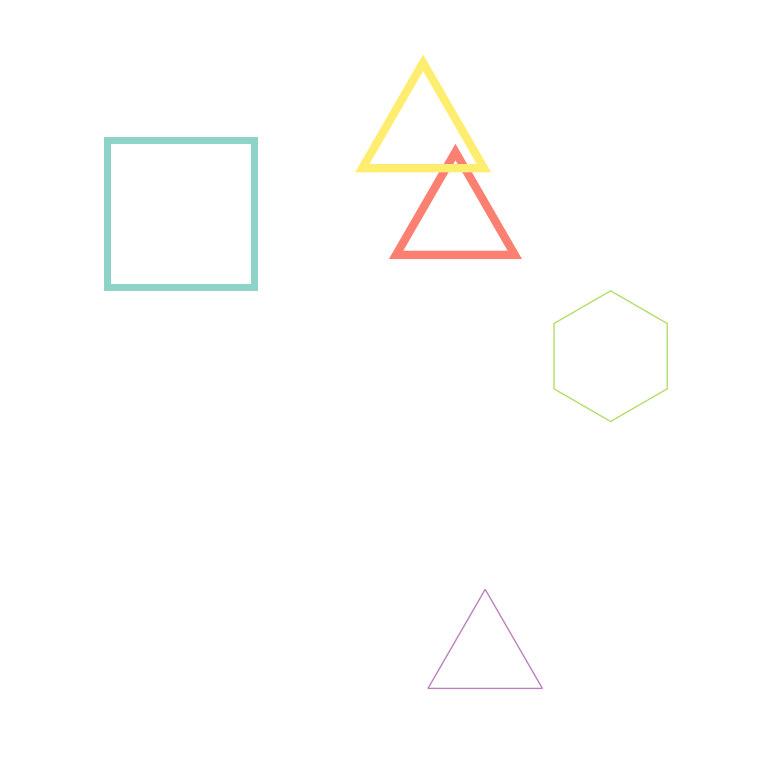[{"shape": "square", "thickness": 2.5, "radius": 0.48, "center": [0.234, 0.723]}, {"shape": "triangle", "thickness": 3, "radius": 0.45, "center": [0.591, 0.713]}, {"shape": "hexagon", "thickness": 0.5, "radius": 0.42, "center": [0.793, 0.537]}, {"shape": "triangle", "thickness": 0.5, "radius": 0.43, "center": [0.63, 0.149]}, {"shape": "triangle", "thickness": 3, "radius": 0.46, "center": [0.55, 0.827]}]